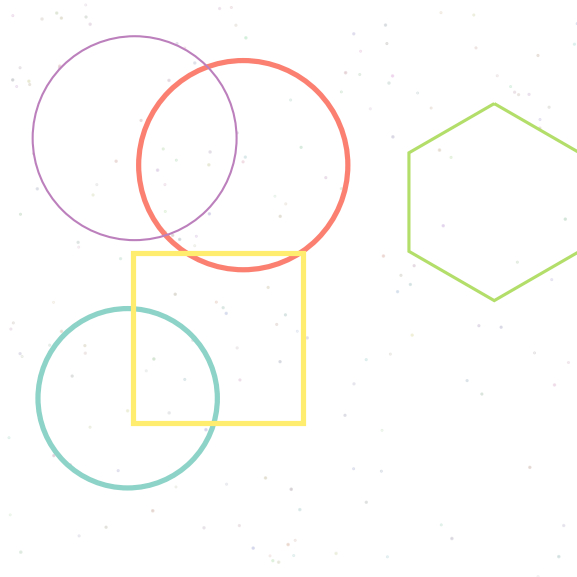[{"shape": "circle", "thickness": 2.5, "radius": 0.78, "center": [0.221, 0.31]}, {"shape": "circle", "thickness": 2.5, "radius": 0.91, "center": [0.421, 0.713]}, {"shape": "hexagon", "thickness": 1.5, "radius": 0.85, "center": [0.856, 0.649]}, {"shape": "circle", "thickness": 1, "radius": 0.88, "center": [0.233, 0.76]}, {"shape": "square", "thickness": 2.5, "radius": 0.74, "center": [0.377, 0.414]}]